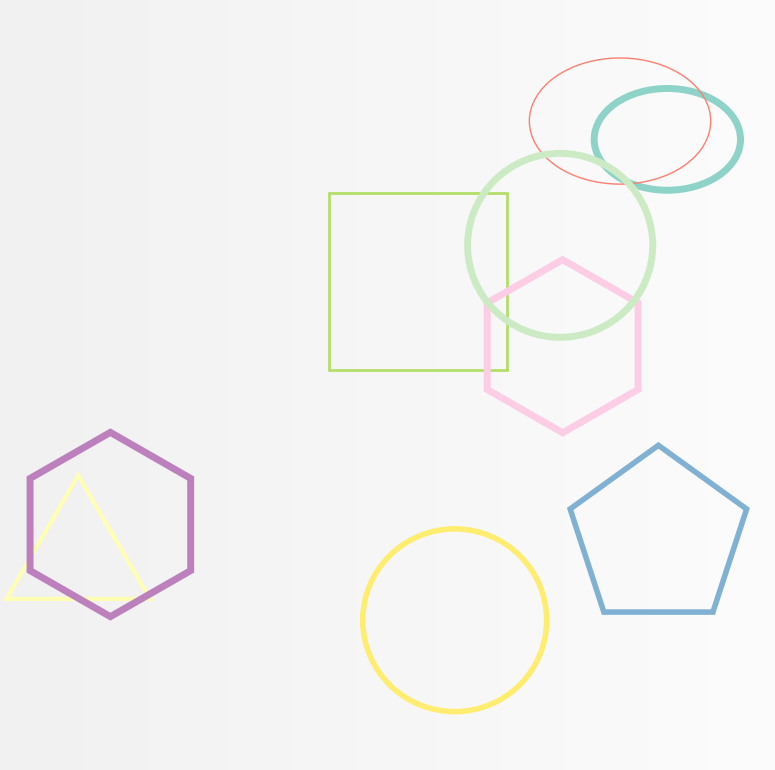[{"shape": "oval", "thickness": 2.5, "radius": 0.47, "center": [0.861, 0.819]}, {"shape": "triangle", "thickness": 1.5, "radius": 0.53, "center": [0.101, 0.276]}, {"shape": "oval", "thickness": 0.5, "radius": 0.59, "center": [0.8, 0.843]}, {"shape": "pentagon", "thickness": 2, "radius": 0.6, "center": [0.85, 0.302]}, {"shape": "square", "thickness": 1, "radius": 0.57, "center": [0.54, 0.634]}, {"shape": "hexagon", "thickness": 2.5, "radius": 0.56, "center": [0.726, 0.55]}, {"shape": "hexagon", "thickness": 2.5, "radius": 0.6, "center": [0.142, 0.319]}, {"shape": "circle", "thickness": 2.5, "radius": 0.6, "center": [0.723, 0.681]}, {"shape": "circle", "thickness": 2, "radius": 0.59, "center": [0.587, 0.194]}]